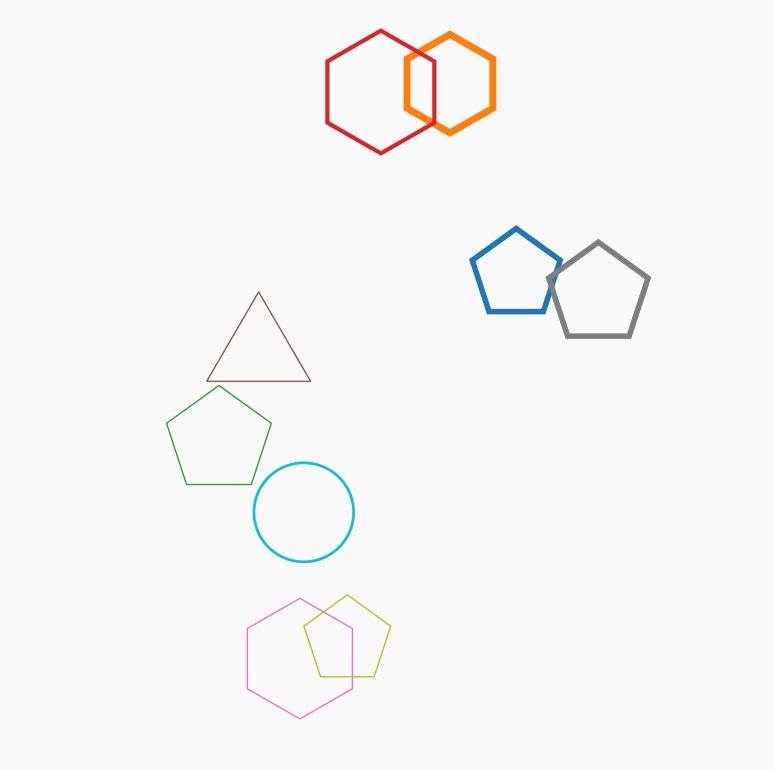[{"shape": "pentagon", "thickness": 2, "radius": 0.3, "center": [0.666, 0.644]}, {"shape": "hexagon", "thickness": 2.5, "radius": 0.32, "center": [0.581, 0.891]}, {"shape": "pentagon", "thickness": 0.5, "radius": 0.36, "center": [0.283, 0.428]}, {"shape": "hexagon", "thickness": 1.5, "radius": 0.4, "center": [0.491, 0.88]}, {"shape": "triangle", "thickness": 0.5, "radius": 0.39, "center": [0.334, 0.543]}, {"shape": "hexagon", "thickness": 0.5, "radius": 0.39, "center": [0.387, 0.145]}, {"shape": "pentagon", "thickness": 2, "radius": 0.34, "center": [0.772, 0.618]}, {"shape": "pentagon", "thickness": 0.5, "radius": 0.29, "center": [0.448, 0.169]}, {"shape": "circle", "thickness": 1, "radius": 0.32, "center": [0.392, 0.335]}]